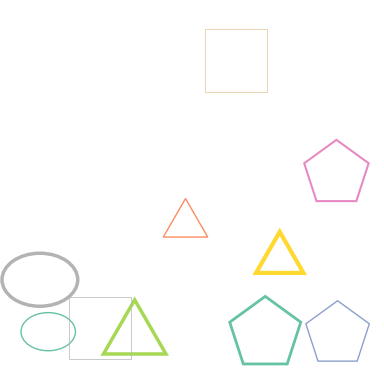[{"shape": "pentagon", "thickness": 2, "radius": 0.48, "center": [0.689, 0.133]}, {"shape": "oval", "thickness": 1, "radius": 0.35, "center": [0.125, 0.138]}, {"shape": "triangle", "thickness": 1, "radius": 0.33, "center": [0.482, 0.418]}, {"shape": "pentagon", "thickness": 1, "radius": 0.43, "center": [0.877, 0.132]}, {"shape": "pentagon", "thickness": 1.5, "radius": 0.44, "center": [0.874, 0.549]}, {"shape": "triangle", "thickness": 2.5, "radius": 0.47, "center": [0.35, 0.127]}, {"shape": "triangle", "thickness": 3, "radius": 0.36, "center": [0.727, 0.327]}, {"shape": "square", "thickness": 0.5, "radius": 0.41, "center": [0.613, 0.843]}, {"shape": "oval", "thickness": 2.5, "radius": 0.49, "center": [0.104, 0.273]}, {"shape": "square", "thickness": 0.5, "radius": 0.4, "center": [0.261, 0.147]}]